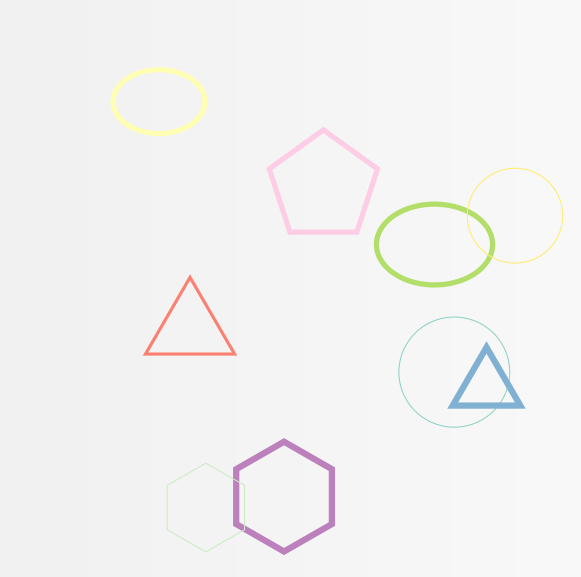[{"shape": "circle", "thickness": 0.5, "radius": 0.48, "center": [0.782, 0.355]}, {"shape": "oval", "thickness": 2.5, "radius": 0.39, "center": [0.273, 0.823]}, {"shape": "triangle", "thickness": 1.5, "radius": 0.44, "center": [0.327, 0.43]}, {"shape": "triangle", "thickness": 3, "radius": 0.34, "center": [0.837, 0.33]}, {"shape": "oval", "thickness": 2.5, "radius": 0.5, "center": [0.748, 0.576]}, {"shape": "pentagon", "thickness": 2.5, "radius": 0.49, "center": [0.556, 0.676]}, {"shape": "hexagon", "thickness": 3, "radius": 0.48, "center": [0.489, 0.139]}, {"shape": "hexagon", "thickness": 0.5, "radius": 0.38, "center": [0.354, 0.12]}, {"shape": "circle", "thickness": 0.5, "radius": 0.41, "center": [0.886, 0.626]}]